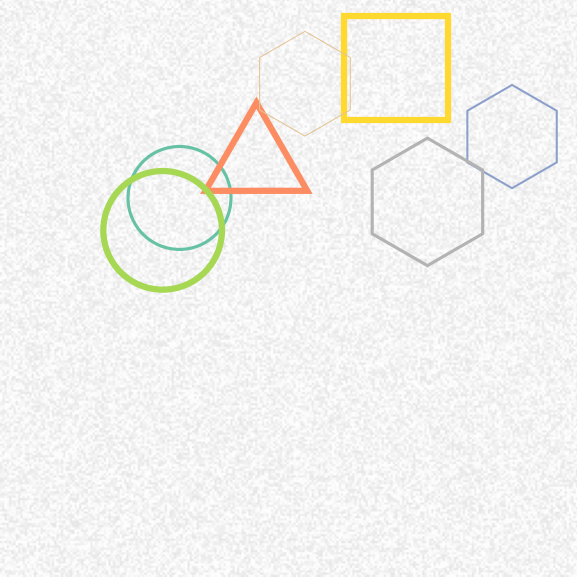[{"shape": "circle", "thickness": 1.5, "radius": 0.45, "center": [0.311, 0.656]}, {"shape": "triangle", "thickness": 3, "radius": 0.51, "center": [0.444, 0.72]}, {"shape": "hexagon", "thickness": 1, "radius": 0.45, "center": [0.887, 0.763]}, {"shape": "circle", "thickness": 3, "radius": 0.51, "center": [0.282, 0.6]}, {"shape": "square", "thickness": 3, "radius": 0.45, "center": [0.686, 0.881]}, {"shape": "hexagon", "thickness": 0.5, "radius": 0.45, "center": [0.528, 0.854]}, {"shape": "hexagon", "thickness": 1.5, "radius": 0.55, "center": [0.74, 0.65]}]